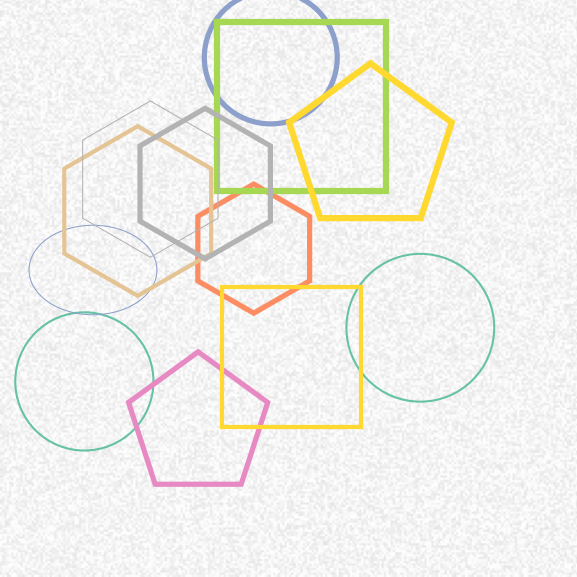[{"shape": "circle", "thickness": 1, "radius": 0.64, "center": [0.728, 0.432]}, {"shape": "circle", "thickness": 1, "radius": 0.6, "center": [0.146, 0.339]}, {"shape": "hexagon", "thickness": 2.5, "radius": 0.56, "center": [0.439, 0.569]}, {"shape": "oval", "thickness": 0.5, "radius": 0.55, "center": [0.161, 0.532]}, {"shape": "circle", "thickness": 2.5, "radius": 0.58, "center": [0.469, 0.9]}, {"shape": "pentagon", "thickness": 2.5, "radius": 0.63, "center": [0.343, 0.263]}, {"shape": "square", "thickness": 3, "radius": 0.73, "center": [0.522, 0.814]}, {"shape": "pentagon", "thickness": 3, "radius": 0.74, "center": [0.641, 0.741]}, {"shape": "square", "thickness": 2, "radius": 0.6, "center": [0.505, 0.381]}, {"shape": "hexagon", "thickness": 2, "radius": 0.73, "center": [0.239, 0.634]}, {"shape": "hexagon", "thickness": 2.5, "radius": 0.65, "center": [0.355, 0.681]}, {"shape": "hexagon", "thickness": 0.5, "radius": 0.68, "center": [0.26, 0.689]}]